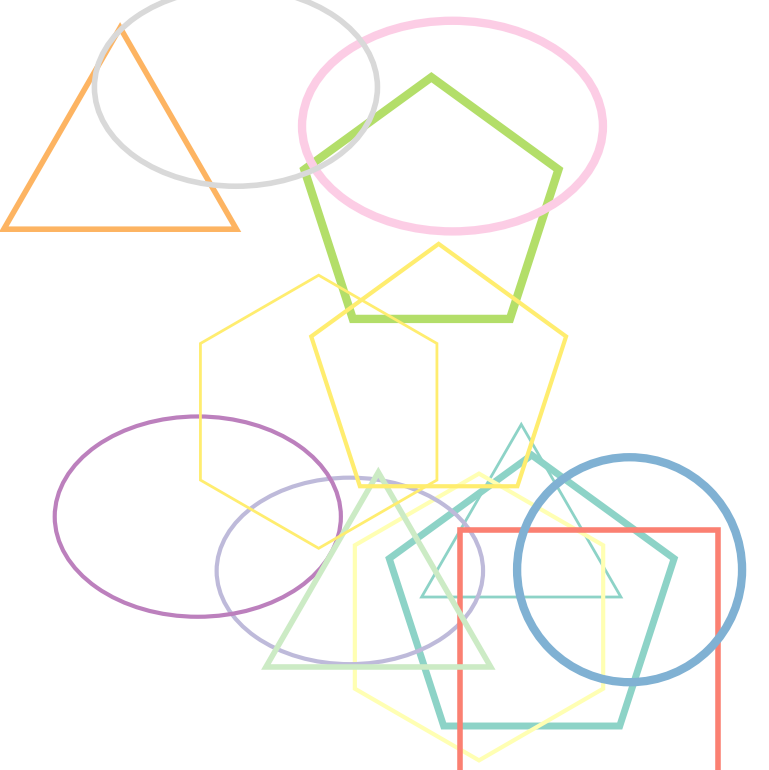[{"shape": "triangle", "thickness": 1, "radius": 0.75, "center": [0.677, 0.299]}, {"shape": "pentagon", "thickness": 2.5, "radius": 0.97, "center": [0.691, 0.214]}, {"shape": "hexagon", "thickness": 1.5, "radius": 0.93, "center": [0.622, 0.199]}, {"shape": "oval", "thickness": 1.5, "radius": 0.87, "center": [0.454, 0.259]}, {"shape": "square", "thickness": 2, "radius": 0.84, "center": [0.765, 0.144]}, {"shape": "circle", "thickness": 3, "radius": 0.73, "center": [0.818, 0.26]}, {"shape": "triangle", "thickness": 2, "radius": 0.87, "center": [0.156, 0.79]}, {"shape": "pentagon", "thickness": 3, "radius": 0.87, "center": [0.56, 0.726]}, {"shape": "oval", "thickness": 3, "radius": 0.98, "center": [0.588, 0.836]}, {"shape": "oval", "thickness": 2, "radius": 0.92, "center": [0.306, 0.887]}, {"shape": "oval", "thickness": 1.5, "radius": 0.93, "center": [0.257, 0.329]}, {"shape": "triangle", "thickness": 2, "radius": 0.84, "center": [0.491, 0.218]}, {"shape": "pentagon", "thickness": 1.5, "radius": 0.87, "center": [0.57, 0.509]}, {"shape": "hexagon", "thickness": 1, "radius": 0.89, "center": [0.414, 0.465]}]